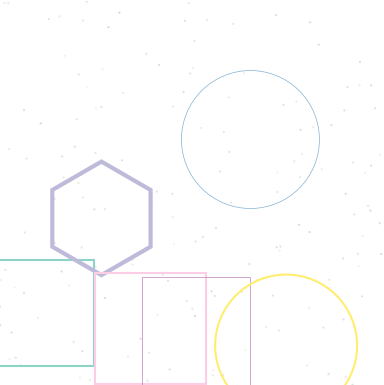[{"shape": "square", "thickness": 1.5, "radius": 0.69, "center": [0.107, 0.186]}, {"shape": "hexagon", "thickness": 3, "radius": 0.74, "center": [0.263, 0.433]}, {"shape": "circle", "thickness": 0.5, "radius": 0.9, "center": [0.65, 0.638]}, {"shape": "square", "thickness": 1.5, "radius": 0.72, "center": [0.391, 0.147]}, {"shape": "square", "thickness": 0.5, "radius": 0.7, "center": [0.508, 0.14]}, {"shape": "circle", "thickness": 1.5, "radius": 0.92, "center": [0.743, 0.102]}]